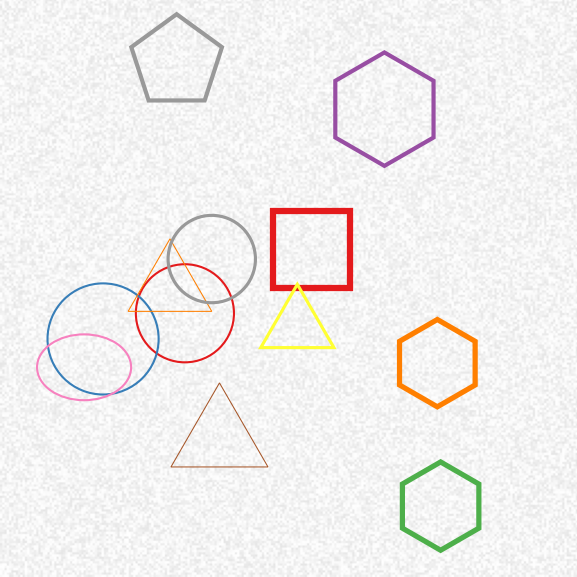[{"shape": "square", "thickness": 3, "radius": 0.33, "center": [0.54, 0.567]}, {"shape": "circle", "thickness": 1, "radius": 0.42, "center": [0.32, 0.457]}, {"shape": "circle", "thickness": 1, "radius": 0.48, "center": [0.178, 0.412]}, {"shape": "hexagon", "thickness": 2.5, "radius": 0.38, "center": [0.763, 0.123]}, {"shape": "hexagon", "thickness": 2, "radius": 0.49, "center": [0.666, 0.81]}, {"shape": "triangle", "thickness": 0.5, "radius": 0.42, "center": [0.294, 0.502]}, {"shape": "hexagon", "thickness": 2.5, "radius": 0.38, "center": [0.757, 0.37]}, {"shape": "triangle", "thickness": 1.5, "radius": 0.37, "center": [0.515, 0.434]}, {"shape": "triangle", "thickness": 0.5, "radius": 0.49, "center": [0.38, 0.239]}, {"shape": "oval", "thickness": 1, "radius": 0.41, "center": [0.146, 0.363]}, {"shape": "pentagon", "thickness": 2, "radius": 0.41, "center": [0.306, 0.892]}, {"shape": "circle", "thickness": 1.5, "radius": 0.38, "center": [0.367, 0.551]}]